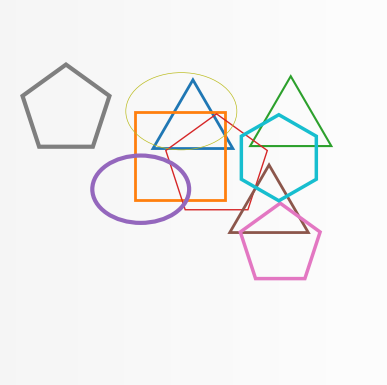[{"shape": "triangle", "thickness": 2, "radius": 0.59, "center": [0.498, 0.674]}, {"shape": "square", "thickness": 2, "radius": 0.58, "center": [0.464, 0.595]}, {"shape": "triangle", "thickness": 1.5, "radius": 0.6, "center": [0.75, 0.681]}, {"shape": "pentagon", "thickness": 1, "radius": 0.69, "center": [0.559, 0.567]}, {"shape": "oval", "thickness": 3, "radius": 0.62, "center": [0.363, 0.509]}, {"shape": "triangle", "thickness": 2, "radius": 0.59, "center": [0.694, 0.454]}, {"shape": "pentagon", "thickness": 2.5, "radius": 0.54, "center": [0.723, 0.364]}, {"shape": "pentagon", "thickness": 3, "radius": 0.59, "center": [0.17, 0.714]}, {"shape": "oval", "thickness": 0.5, "radius": 0.72, "center": [0.468, 0.711]}, {"shape": "hexagon", "thickness": 2.5, "radius": 0.56, "center": [0.72, 0.59]}]